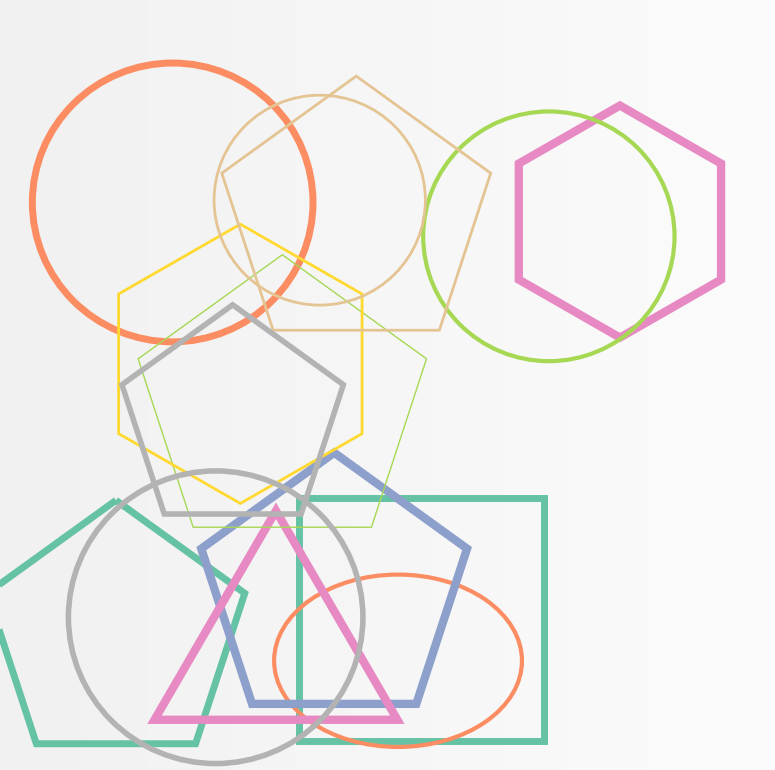[{"shape": "pentagon", "thickness": 2.5, "radius": 0.87, "center": [0.15, 0.175]}, {"shape": "square", "thickness": 2.5, "radius": 0.79, "center": [0.543, 0.196]}, {"shape": "circle", "thickness": 2.5, "radius": 0.91, "center": [0.223, 0.737]}, {"shape": "oval", "thickness": 1.5, "radius": 0.8, "center": [0.514, 0.142]}, {"shape": "pentagon", "thickness": 3, "radius": 0.9, "center": [0.431, 0.232]}, {"shape": "hexagon", "thickness": 3, "radius": 0.75, "center": [0.8, 0.712]}, {"shape": "triangle", "thickness": 3, "radius": 0.9, "center": [0.356, 0.156]}, {"shape": "pentagon", "thickness": 0.5, "radius": 0.98, "center": [0.364, 0.474]}, {"shape": "circle", "thickness": 1.5, "radius": 0.81, "center": [0.708, 0.693]}, {"shape": "hexagon", "thickness": 1, "radius": 0.91, "center": [0.31, 0.528]}, {"shape": "pentagon", "thickness": 1, "radius": 0.91, "center": [0.46, 0.719]}, {"shape": "circle", "thickness": 1, "radius": 0.68, "center": [0.413, 0.74]}, {"shape": "circle", "thickness": 2, "radius": 0.95, "center": [0.278, 0.198]}, {"shape": "pentagon", "thickness": 2, "radius": 0.75, "center": [0.3, 0.454]}]